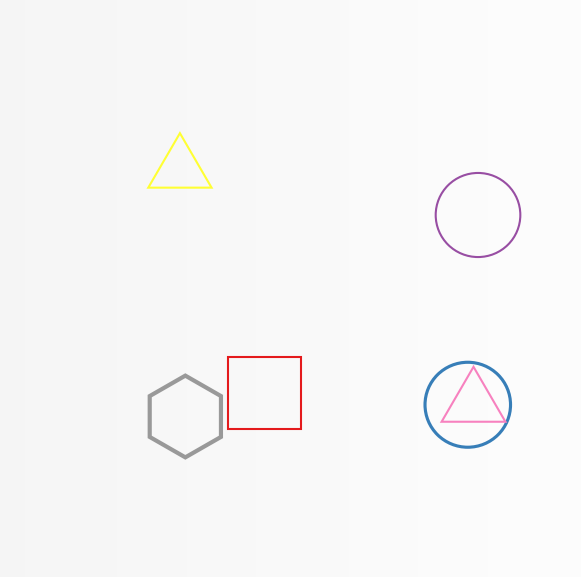[{"shape": "square", "thickness": 1, "radius": 0.31, "center": [0.455, 0.319]}, {"shape": "circle", "thickness": 1.5, "radius": 0.37, "center": [0.805, 0.298]}, {"shape": "circle", "thickness": 1, "radius": 0.36, "center": [0.822, 0.627]}, {"shape": "triangle", "thickness": 1, "radius": 0.31, "center": [0.31, 0.706]}, {"shape": "triangle", "thickness": 1, "radius": 0.32, "center": [0.815, 0.301]}, {"shape": "hexagon", "thickness": 2, "radius": 0.35, "center": [0.319, 0.278]}]